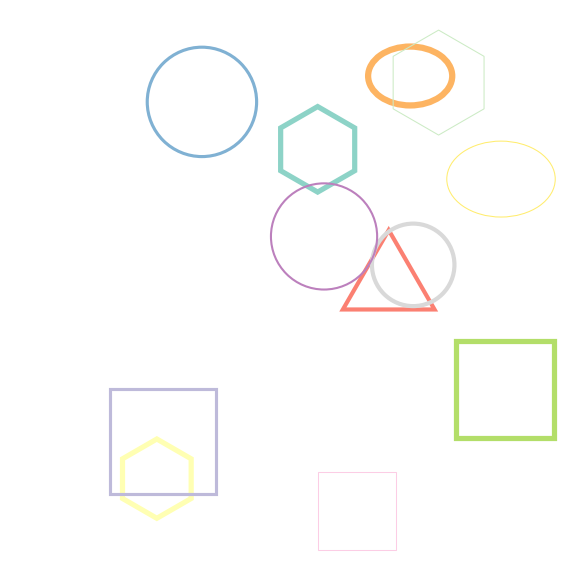[{"shape": "hexagon", "thickness": 2.5, "radius": 0.37, "center": [0.55, 0.741]}, {"shape": "hexagon", "thickness": 2.5, "radius": 0.34, "center": [0.272, 0.17]}, {"shape": "square", "thickness": 1.5, "radius": 0.46, "center": [0.282, 0.234]}, {"shape": "triangle", "thickness": 2, "radius": 0.46, "center": [0.673, 0.509]}, {"shape": "circle", "thickness": 1.5, "radius": 0.47, "center": [0.35, 0.823]}, {"shape": "oval", "thickness": 3, "radius": 0.36, "center": [0.71, 0.868]}, {"shape": "square", "thickness": 2.5, "radius": 0.42, "center": [0.874, 0.325]}, {"shape": "square", "thickness": 0.5, "radius": 0.34, "center": [0.618, 0.114]}, {"shape": "circle", "thickness": 2, "radius": 0.36, "center": [0.715, 0.54]}, {"shape": "circle", "thickness": 1, "radius": 0.46, "center": [0.561, 0.59]}, {"shape": "hexagon", "thickness": 0.5, "radius": 0.45, "center": [0.759, 0.856]}, {"shape": "oval", "thickness": 0.5, "radius": 0.47, "center": [0.868, 0.689]}]